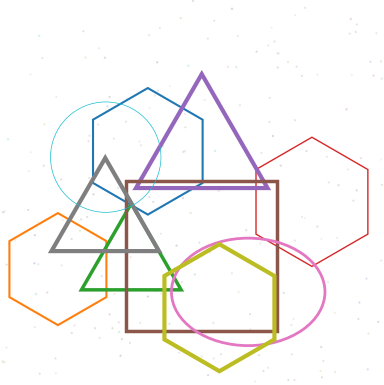[{"shape": "hexagon", "thickness": 1.5, "radius": 0.82, "center": [0.384, 0.607]}, {"shape": "hexagon", "thickness": 1.5, "radius": 0.73, "center": [0.15, 0.301]}, {"shape": "triangle", "thickness": 2.5, "radius": 0.75, "center": [0.341, 0.322]}, {"shape": "hexagon", "thickness": 1, "radius": 0.84, "center": [0.81, 0.476]}, {"shape": "triangle", "thickness": 3, "radius": 0.99, "center": [0.524, 0.61]}, {"shape": "square", "thickness": 2.5, "radius": 0.98, "center": [0.523, 0.335]}, {"shape": "oval", "thickness": 2, "radius": 1.0, "center": [0.645, 0.242]}, {"shape": "triangle", "thickness": 3, "radius": 0.81, "center": [0.273, 0.428]}, {"shape": "hexagon", "thickness": 3, "radius": 0.82, "center": [0.57, 0.201]}, {"shape": "circle", "thickness": 0.5, "radius": 0.72, "center": [0.275, 0.592]}]